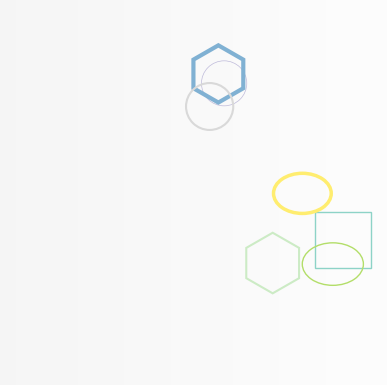[{"shape": "square", "thickness": 1, "radius": 0.36, "center": [0.885, 0.377]}, {"shape": "circle", "thickness": 0.5, "radius": 0.29, "center": [0.578, 0.784]}, {"shape": "hexagon", "thickness": 3, "radius": 0.37, "center": [0.564, 0.808]}, {"shape": "oval", "thickness": 1, "radius": 0.39, "center": [0.859, 0.314]}, {"shape": "circle", "thickness": 1.5, "radius": 0.3, "center": [0.541, 0.723]}, {"shape": "hexagon", "thickness": 1.5, "radius": 0.39, "center": [0.704, 0.317]}, {"shape": "oval", "thickness": 2.5, "radius": 0.37, "center": [0.78, 0.498]}]